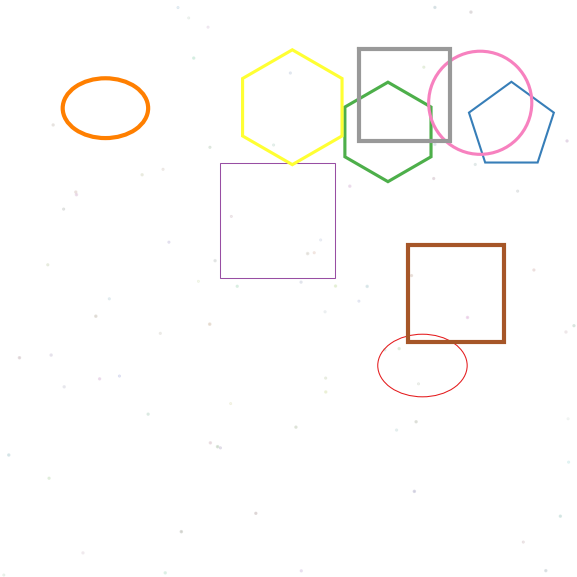[{"shape": "oval", "thickness": 0.5, "radius": 0.39, "center": [0.732, 0.366]}, {"shape": "pentagon", "thickness": 1, "radius": 0.39, "center": [0.886, 0.78]}, {"shape": "hexagon", "thickness": 1.5, "radius": 0.43, "center": [0.672, 0.771]}, {"shape": "square", "thickness": 0.5, "radius": 0.5, "center": [0.481, 0.617]}, {"shape": "oval", "thickness": 2, "radius": 0.37, "center": [0.183, 0.812]}, {"shape": "hexagon", "thickness": 1.5, "radius": 0.5, "center": [0.506, 0.813]}, {"shape": "square", "thickness": 2, "radius": 0.42, "center": [0.789, 0.491]}, {"shape": "circle", "thickness": 1.5, "radius": 0.45, "center": [0.832, 0.821]}, {"shape": "square", "thickness": 2, "radius": 0.4, "center": [0.7, 0.835]}]